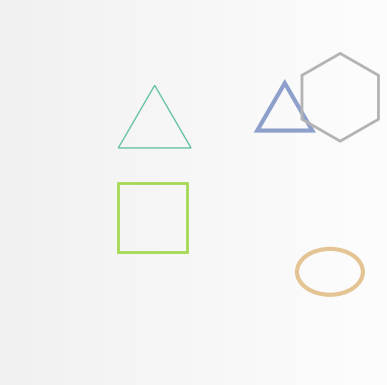[{"shape": "triangle", "thickness": 1, "radius": 0.54, "center": [0.399, 0.67]}, {"shape": "triangle", "thickness": 3, "radius": 0.41, "center": [0.735, 0.702]}, {"shape": "square", "thickness": 2, "radius": 0.45, "center": [0.393, 0.435]}, {"shape": "oval", "thickness": 3, "radius": 0.43, "center": [0.851, 0.294]}, {"shape": "hexagon", "thickness": 2, "radius": 0.57, "center": [0.878, 0.747]}]